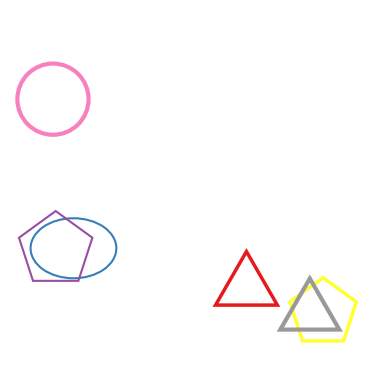[{"shape": "triangle", "thickness": 2.5, "radius": 0.46, "center": [0.64, 0.254]}, {"shape": "oval", "thickness": 1.5, "radius": 0.56, "center": [0.191, 0.355]}, {"shape": "pentagon", "thickness": 1.5, "radius": 0.5, "center": [0.145, 0.352]}, {"shape": "pentagon", "thickness": 2.5, "radius": 0.45, "center": [0.839, 0.188]}, {"shape": "circle", "thickness": 3, "radius": 0.46, "center": [0.138, 0.742]}, {"shape": "triangle", "thickness": 3, "radius": 0.44, "center": [0.805, 0.188]}]